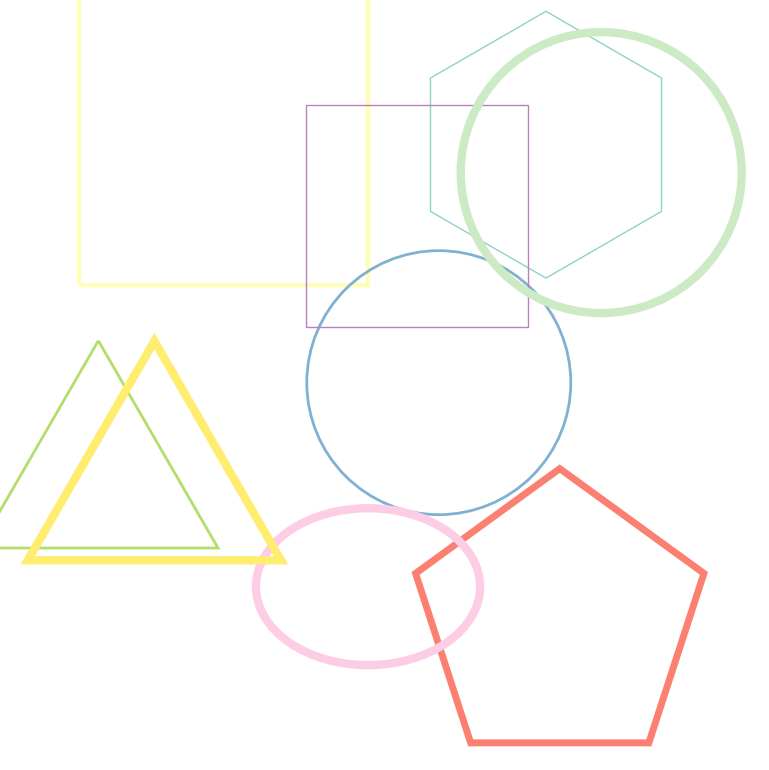[{"shape": "hexagon", "thickness": 0.5, "radius": 0.87, "center": [0.709, 0.812]}, {"shape": "square", "thickness": 1.5, "radius": 0.94, "center": [0.29, 0.818]}, {"shape": "pentagon", "thickness": 2.5, "radius": 0.98, "center": [0.727, 0.195]}, {"shape": "circle", "thickness": 1, "radius": 0.86, "center": [0.57, 0.503]}, {"shape": "triangle", "thickness": 1, "radius": 0.9, "center": [0.128, 0.378]}, {"shape": "oval", "thickness": 3, "radius": 0.73, "center": [0.478, 0.238]}, {"shape": "square", "thickness": 0.5, "radius": 0.72, "center": [0.541, 0.719]}, {"shape": "circle", "thickness": 3, "radius": 0.91, "center": [0.781, 0.776]}, {"shape": "triangle", "thickness": 3, "radius": 0.95, "center": [0.2, 0.367]}]